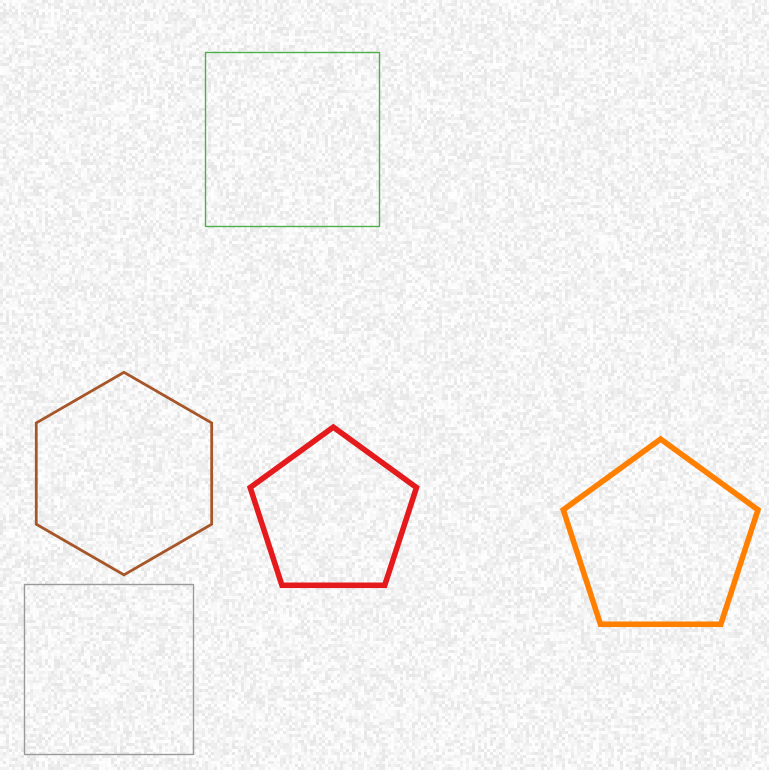[{"shape": "pentagon", "thickness": 2, "radius": 0.57, "center": [0.433, 0.332]}, {"shape": "square", "thickness": 0.5, "radius": 0.57, "center": [0.379, 0.82]}, {"shape": "pentagon", "thickness": 2, "radius": 0.66, "center": [0.858, 0.297]}, {"shape": "hexagon", "thickness": 1, "radius": 0.66, "center": [0.161, 0.385]}, {"shape": "square", "thickness": 0.5, "radius": 0.55, "center": [0.141, 0.131]}]